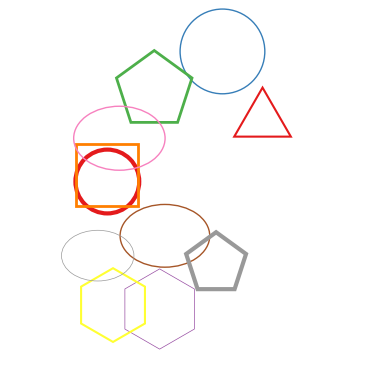[{"shape": "circle", "thickness": 3, "radius": 0.41, "center": [0.279, 0.529]}, {"shape": "triangle", "thickness": 1.5, "radius": 0.42, "center": [0.682, 0.688]}, {"shape": "circle", "thickness": 1, "radius": 0.55, "center": [0.578, 0.866]}, {"shape": "pentagon", "thickness": 2, "radius": 0.52, "center": [0.401, 0.766]}, {"shape": "hexagon", "thickness": 0.5, "radius": 0.52, "center": [0.415, 0.197]}, {"shape": "square", "thickness": 2, "radius": 0.4, "center": [0.277, 0.545]}, {"shape": "hexagon", "thickness": 1.5, "radius": 0.48, "center": [0.294, 0.208]}, {"shape": "oval", "thickness": 1, "radius": 0.58, "center": [0.428, 0.387]}, {"shape": "oval", "thickness": 1, "radius": 0.59, "center": [0.31, 0.641]}, {"shape": "oval", "thickness": 0.5, "radius": 0.47, "center": [0.254, 0.336]}, {"shape": "pentagon", "thickness": 3, "radius": 0.41, "center": [0.561, 0.315]}]